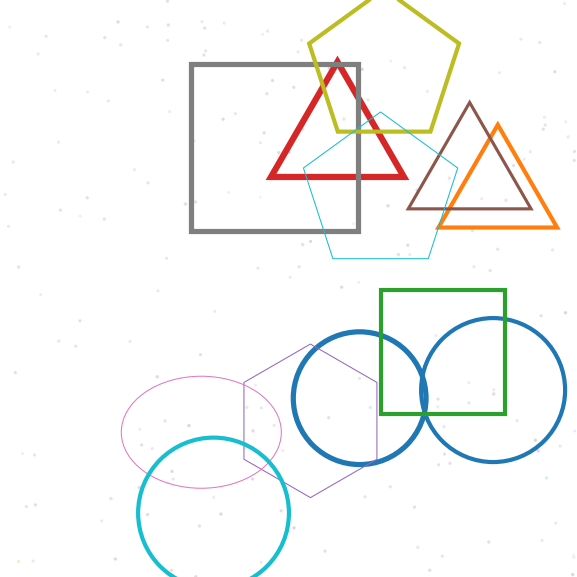[{"shape": "circle", "thickness": 2.5, "radius": 0.57, "center": [0.623, 0.31]}, {"shape": "circle", "thickness": 2, "radius": 0.62, "center": [0.854, 0.324]}, {"shape": "triangle", "thickness": 2, "radius": 0.59, "center": [0.862, 0.664]}, {"shape": "square", "thickness": 2, "radius": 0.54, "center": [0.767, 0.389]}, {"shape": "triangle", "thickness": 3, "radius": 0.66, "center": [0.584, 0.759]}, {"shape": "hexagon", "thickness": 0.5, "radius": 0.66, "center": [0.538, 0.27]}, {"shape": "triangle", "thickness": 1.5, "radius": 0.61, "center": [0.813, 0.699]}, {"shape": "oval", "thickness": 0.5, "radius": 0.69, "center": [0.349, 0.251]}, {"shape": "square", "thickness": 2.5, "radius": 0.72, "center": [0.475, 0.743]}, {"shape": "pentagon", "thickness": 2, "radius": 0.68, "center": [0.665, 0.882]}, {"shape": "circle", "thickness": 2, "radius": 0.65, "center": [0.37, 0.111]}, {"shape": "pentagon", "thickness": 0.5, "radius": 0.7, "center": [0.659, 0.665]}]